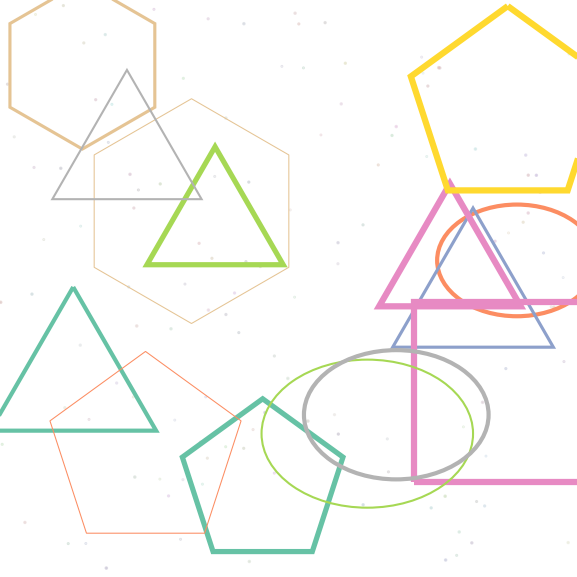[{"shape": "triangle", "thickness": 2, "radius": 0.83, "center": [0.127, 0.336]}, {"shape": "pentagon", "thickness": 2.5, "radius": 0.73, "center": [0.455, 0.162]}, {"shape": "pentagon", "thickness": 0.5, "radius": 0.87, "center": [0.252, 0.217]}, {"shape": "oval", "thickness": 2, "radius": 0.69, "center": [0.895, 0.548]}, {"shape": "triangle", "thickness": 1.5, "radius": 0.8, "center": [0.819, 0.478]}, {"shape": "triangle", "thickness": 3, "radius": 0.71, "center": [0.779, 0.539]}, {"shape": "square", "thickness": 3, "radius": 0.78, "center": [0.873, 0.32]}, {"shape": "triangle", "thickness": 2.5, "radius": 0.68, "center": [0.372, 0.609]}, {"shape": "oval", "thickness": 1, "radius": 0.92, "center": [0.636, 0.248]}, {"shape": "pentagon", "thickness": 3, "radius": 0.88, "center": [0.879, 0.812]}, {"shape": "hexagon", "thickness": 1.5, "radius": 0.72, "center": [0.143, 0.886]}, {"shape": "hexagon", "thickness": 0.5, "radius": 0.97, "center": [0.332, 0.634]}, {"shape": "oval", "thickness": 2, "radius": 0.8, "center": [0.686, 0.281]}, {"shape": "triangle", "thickness": 1, "radius": 0.75, "center": [0.22, 0.729]}]